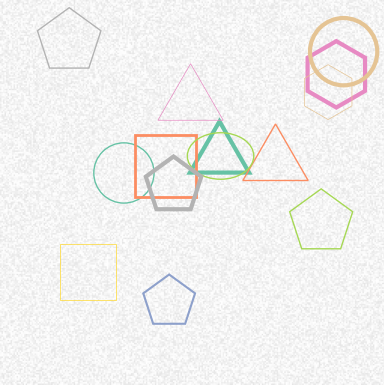[{"shape": "circle", "thickness": 1, "radius": 0.39, "center": [0.322, 0.551]}, {"shape": "triangle", "thickness": 3, "radius": 0.44, "center": [0.57, 0.596]}, {"shape": "square", "thickness": 2, "radius": 0.4, "center": [0.43, 0.569]}, {"shape": "triangle", "thickness": 1, "radius": 0.49, "center": [0.716, 0.58]}, {"shape": "pentagon", "thickness": 1.5, "radius": 0.35, "center": [0.439, 0.216]}, {"shape": "hexagon", "thickness": 3, "radius": 0.43, "center": [0.874, 0.807]}, {"shape": "triangle", "thickness": 0.5, "radius": 0.49, "center": [0.495, 0.737]}, {"shape": "pentagon", "thickness": 1, "radius": 0.43, "center": [0.834, 0.423]}, {"shape": "oval", "thickness": 1, "radius": 0.43, "center": [0.573, 0.595]}, {"shape": "square", "thickness": 0.5, "radius": 0.36, "center": [0.229, 0.293]}, {"shape": "hexagon", "thickness": 0.5, "radius": 0.36, "center": [0.852, 0.761]}, {"shape": "circle", "thickness": 3, "radius": 0.44, "center": [0.893, 0.866]}, {"shape": "pentagon", "thickness": 3, "radius": 0.38, "center": [0.451, 0.518]}, {"shape": "pentagon", "thickness": 1, "radius": 0.43, "center": [0.18, 0.893]}]